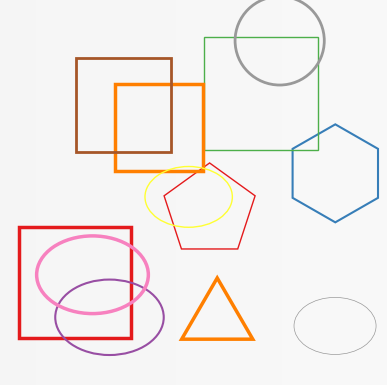[{"shape": "square", "thickness": 2.5, "radius": 0.73, "center": [0.194, 0.266]}, {"shape": "pentagon", "thickness": 1, "radius": 0.62, "center": [0.541, 0.453]}, {"shape": "hexagon", "thickness": 1.5, "radius": 0.64, "center": [0.865, 0.55]}, {"shape": "square", "thickness": 1, "radius": 0.73, "center": [0.672, 0.756]}, {"shape": "oval", "thickness": 1.5, "radius": 0.7, "center": [0.283, 0.176]}, {"shape": "triangle", "thickness": 2.5, "radius": 0.53, "center": [0.561, 0.172]}, {"shape": "square", "thickness": 2.5, "radius": 0.57, "center": [0.411, 0.669]}, {"shape": "oval", "thickness": 1, "radius": 0.56, "center": [0.487, 0.489]}, {"shape": "square", "thickness": 2, "radius": 0.61, "center": [0.32, 0.728]}, {"shape": "oval", "thickness": 2.5, "radius": 0.72, "center": [0.239, 0.286]}, {"shape": "circle", "thickness": 2, "radius": 0.58, "center": [0.722, 0.894]}, {"shape": "oval", "thickness": 0.5, "radius": 0.53, "center": [0.865, 0.153]}]